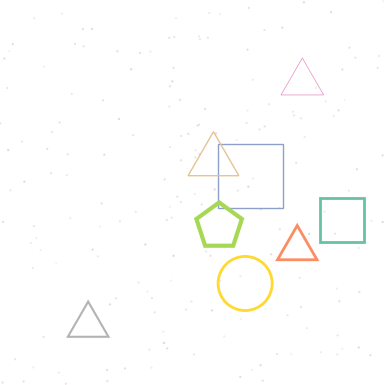[{"shape": "square", "thickness": 2, "radius": 0.29, "center": [0.887, 0.429]}, {"shape": "triangle", "thickness": 2, "radius": 0.3, "center": [0.772, 0.355]}, {"shape": "square", "thickness": 1, "radius": 0.42, "center": [0.651, 0.544]}, {"shape": "triangle", "thickness": 0.5, "radius": 0.32, "center": [0.785, 0.785]}, {"shape": "pentagon", "thickness": 3, "radius": 0.31, "center": [0.569, 0.412]}, {"shape": "circle", "thickness": 2, "radius": 0.35, "center": [0.637, 0.264]}, {"shape": "triangle", "thickness": 1, "radius": 0.38, "center": [0.554, 0.582]}, {"shape": "triangle", "thickness": 1.5, "radius": 0.3, "center": [0.229, 0.156]}]